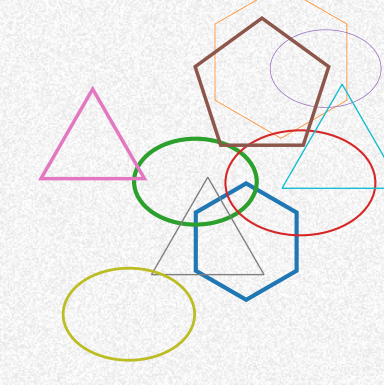[{"shape": "hexagon", "thickness": 3, "radius": 0.76, "center": [0.639, 0.372]}, {"shape": "hexagon", "thickness": 0.5, "radius": 0.99, "center": [0.73, 0.839]}, {"shape": "oval", "thickness": 3, "radius": 0.8, "center": [0.508, 0.528]}, {"shape": "oval", "thickness": 1.5, "radius": 0.97, "center": [0.78, 0.525]}, {"shape": "oval", "thickness": 0.5, "radius": 0.72, "center": [0.846, 0.822]}, {"shape": "pentagon", "thickness": 2.5, "radius": 0.91, "center": [0.68, 0.77]}, {"shape": "triangle", "thickness": 2.5, "radius": 0.78, "center": [0.241, 0.614]}, {"shape": "triangle", "thickness": 1, "radius": 0.84, "center": [0.54, 0.371]}, {"shape": "oval", "thickness": 2, "radius": 0.85, "center": [0.335, 0.184]}, {"shape": "triangle", "thickness": 1, "radius": 0.9, "center": [0.889, 0.601]}]